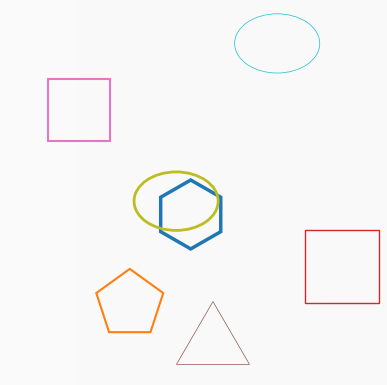[{"shape": "hexagon", "thickness": 2.5, "radius": 0.45, "center": [0.492, 0.443]}, {"shape": "pentagon", "thickness": 1.5, "radius": 0.45, "center": [0.335, 0.211]}, {"shape": "square", "thickness": 1, "radius": 0.48, "center": [0.882, 0.308]}, {"shape": "triangle", "thickness": 0.5, "radius": 0.54, "center": [0.55, 0.108]}, {"shape": "square", "thickness": 1.5, "radius": 0.4, "center": [0.205, 0.714]}, {"shape": "oval", "thickness": 2, "radius": 0.54, "center": [0.454, 0.478]}, {"shape": "oval", "thickness": 0.5, "radius": 0.55, "center": [0.715, 0.887]}]